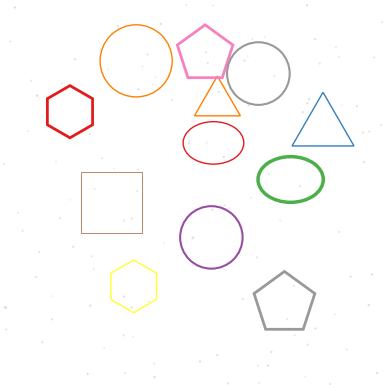[{"shape": "hexagon", "thickness": 2, "radius": 0.34, "center": [0.182, 0.71]}, {"shape": "oval", "thickness": 1, "radius": 0.39, "center": [0.554, 0.629]}, {"shape": "triangle", "thickness": 1, "radius": 0.46, "center": [0.839, 0.667]}, {"shape": "oval", "thickness": 2.5, "radius": 0.42, "center": [0.755, 0.534]}, {"shape": "circle", "thickness": 1.5, "radius": 0.41, "center": [0.549, 0.383]}, {"shape": "circle", "thickness": 1, "radius": 0.47, "center": [0.354, 0.842]}, {"shape": "triangle", "thickness": 1, "radius": 0.34, "center": [0.565, 0.734]}, {"shape": "hexagon", "thickness": 1, "radius": 0.34, "center": [0.347, 0.256]}, {"shape": "square", "thickness": 0.5, "radius": 0.4, "center": [0.29, 0.473]}, {"shape": "pentagon", "thickness": 2, "radius": 0.38, "center": [0.533, 0.86]}, {"shape": "pentagon", "thickness": 2, "radius": 0.42, "center": [0.739, 0.212]}, {"shape": "circle", "thickness": 1.5, "radius": 0.41, "center": [0.671, 0.809]}]